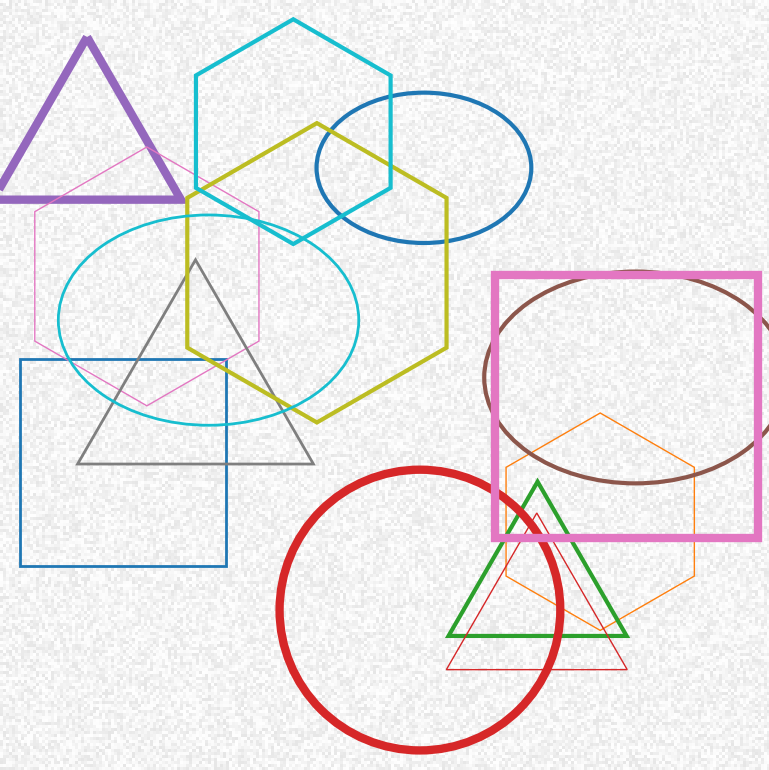[{"shape": "oval", "thickness": 1.5, "radius": 0.7, "center": [0.551, 0.782]}, {"shape": "square", "thickness": 1, "radius": 0.67, "center": [0.16, 0.399]}, {"shape": "hexagon", "thickness": 0.5, "radius": 0.71, "center": [0.779, 0.322]}, {"shape": "triangle", "thickness": 1.5, "radius": 0.67, "center": [0.698, 0.241]}, {"shape": "circle", "thickness": 3, "radius": 0.91, "center": [0.545, 0.208]}, {"shape": "triangle", "thickness": 0.5, "radius": 0.68, "center": [0.697, 0.198]}, {"shape": "triangle", "thickness": 3, "radius": 0.7, "center": [0.113, 0.811]}, {"shape": "oval", "thickness": 1.5, "radius": 0.98, "center": [0.825, 0.51]}, {"shape": "hexagon", "thickness": 0.5, "radius": 0.84, "center": [0.191, 0.641]}, {"shape": "square", "thickness": 3, "radius": 0.85, "center": [0.814, 0.472]}, {"shape": "triangle", "thickness": 1, "radius": 0.88, "center": [0.254, 0.486]}, {"shape": "hexagon", "thickness": 1.5, "radius": 0.97, "center": [0.412, 0.646]}, {"shape": "oval", "thickness": 1, "radius": 0.98, "center": [0.271, 0.584]}, {"shape": "hexagon", "thickness": 1.5, "radius": 0.73, "center": [0.381, 0.829]}]